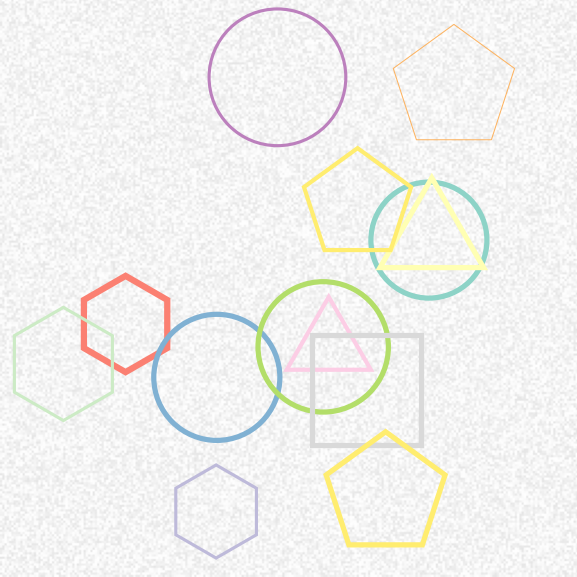[{"shape": "circle", "thickness": 2.5, "radius": 0.5, "center": [0.743, 0.583]}, {"shape": "triangle", "thickness": 2.5, "radius": 0.52, "center": [0.748, 0.588]}, {"shape": "hexagon", "thickness": 1.5, "radius": 0.4, "center": [0.374, 0.113]}, {"shape": "hexagon", "thickness": 3, "radius": 0.42, "center": [0.217, 0.438]}, {"shape": "circle", "thickness": 2.5, "radius": 0.55, "center": [0.375, 0.346]}, {"shape": "pentagon", "thickness": 0.5, "radius": 0.55, "center": [0.786, 0.846]}, {"shape": "circle", "thickness": 2.5, "radius": 0.56, "center": [0.56, 0.398]}, {"shape": "triangle", "thickness": 2, "radius": 0.42, "center": [0.569, 0.401]}, {"shape": "square", "thickness": 2.5, "radius": 0.47, "center": [0.634, 0.323]}, {"shape": "circle", "thickness": 1.5, "radius": 0.59, "center": [0.48, 0.865]}, {"shape": "hexagon", "thickness": 1.5, "radius": 0.49, "center": [0.11, 0.369]}, {"shape": "pentagon", "thickness": 2, "radius": 0.49, "center": [0.619, 0.645]}, {"shape": "pentagon", "thickness": 2.5, "radius": 0.54, "center": [0.668, 0.143]}]